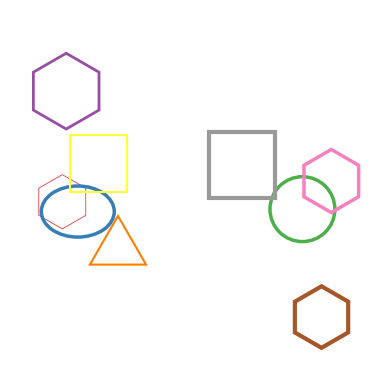[{"shape": "hexagon", "thickness": 0.5, "radius": 0.35, "center": [0.162, 0.476]}, {"shape": "oval", "thickness": 2.5, "radius": 0.47, "center": [0.202, 0.451]}, {"shape": "circle", "thickness": 2.5, "radius": 0.42, "center": [0.786, 0.457]}, {"shape": "hexagon", "thickness": 2, "radius": 0.49, "center": [0.172, 0.763]}, {"shape": "triangle", "thickness": 1.5, "radius": 0.42, "center": [0.306, 0.355]}, {"shape": "square", "thickness": 1.5, "radius": 0.37, "center": [0.256, 0.575]}, {"shape": "hexagon", "thickness": 3, "radius": 0.4, "center": [0.835, 0.176]}, {"shape": "hexagon", "thickness": 2.5, "radius": 0.41, "center": [0.86, 0.53]}, {"shape": "square", "thickness": 3, "radius": 0.43, "center": [0.628, 0.572]}]